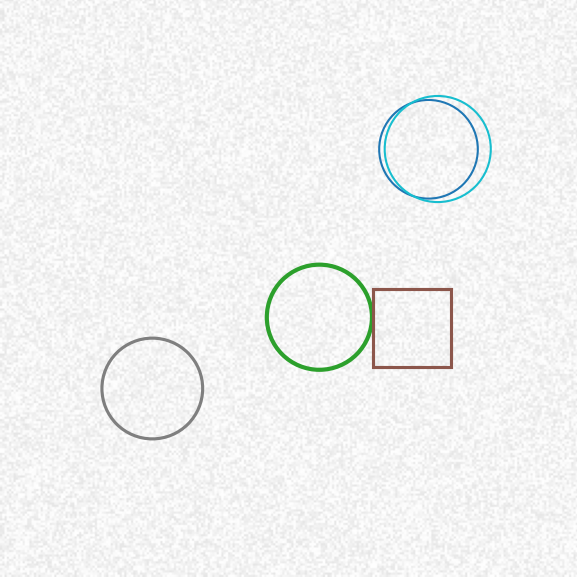[{"shape": "circle", "thickness": 1, "radius": 0.43, "center": [0.742, 0.741]}, {"shape": "circle", "thickness": 2, "radius": 0.46, "center": [0.553, 0.45]}, {"shape": "square", "thickness": 1.5, "radius": 0.34, "center": [0.714, 0.431]}, {"shape": "circle", "thickness": 1.5, "radius": 0.44, "center": [0.264, 0.326]}, {"shape": "circle", "thickness": 1, "radius": 0.46, "center": [0.758, 0.741]}]